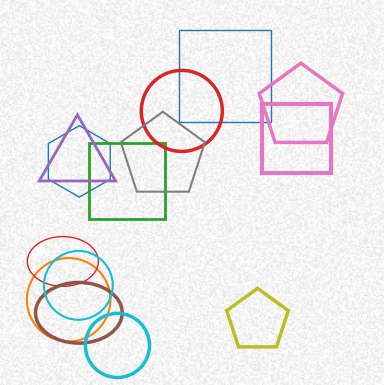[{"shape": "square", "thickness": 1, "radius": 0.6, "center": [0.584, 0.803]}, {"shape": "hexagon", "thickness": 1, "radius": 0.46, "center": [0.206, 0.581]}, {"shape": "circle", "thickness": 1.5, "radius": 0.54, "center": [0.178, 0.221]}, {"shape": "square", "thickness": 2, "radius": 0.49, "center": [0.331, 0.529]}, {"shape": "oval", "thickness": 1, "radius": 0.46, "center": [0.163, 0.321]}, {"shape": "circle", "thickness": 2.5, "radius": 0.53, "center": [0.472, 0.712]}, {"shape": "triangle", "thickness": 2, "radius": 0.57, "center": [0.201, 0.587]}, {"shape": "oval", "thickness": 2.5, "radius": 0.56, "center": [0.205, 0.188]}, {"shape": "pentagon", "thickness": 2.5, "radius": 0.57, "center": [0.782, 0.722]}, {"shape": "square", "thickness": 3, "radius": 0.45, "center": [0.77, 0.64]}, {"shape": "pentagon", "thickness": 1.5, "radius": 0.57, "center": [0.423, 0.595]}, {"shape": "pentagon", "thickness": 2.5, "radius": 0.42, "center": [0.669, 0.167]}, {"shape": "circle", "thickness": 1.5, "radius": 0.45, "center": [0.204, 0.259]}, {"shape": "circle", "thickness": 2.5, "radius": 0.42, "center": [0.305, 0.103]}]